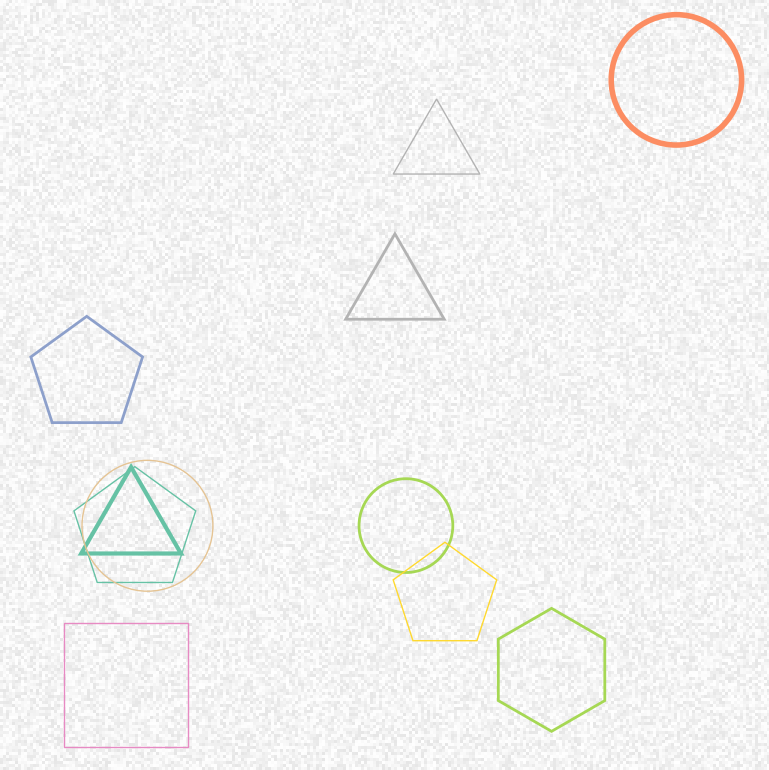[{"shape": "pentagon", "thickness": 0.5, "radius": 0.42, "center": [0.175, 0.311]}, {"shape": "triangle", "thickness": 1.5, "radius": 0.37, "center": [0.17, 0.319]}, {"shape": "circle", "thickness": 2, "radius": 0.42, "center": [0.878, 0.896]}, {"shape": "pentagon", "thickness": 1, "radius": 0.38, "center": [0.113, 0.513]}, {"shape": "square", "thickness": 0.5, "radius": 0.4, "center": [0.164, 0.11]}, {"shape": "hexagon", "thickness": 1, "radius": 0.4, "center": [0.716, 0.13]}, {"shape": "circle", "thickness": 1, "radius": 0.3, "center": [0.527, 0.317]}, {"shape": "pentagon", "thickness": 0.5, "radius": 0.35, "center": [0.578, 0.225]}, {"shape": "circle", "thickness": 0.5, "radius": 0.42, "center": [0.191, 0.317]}, {"shape": "triangle", "thickness": 1, "radius": 0.37, "center": [0.513, 0.622]}, {"shape": "triangle", "thickness": 0.5, "radius": 0.32, "center": [0.567, 0.806]}]